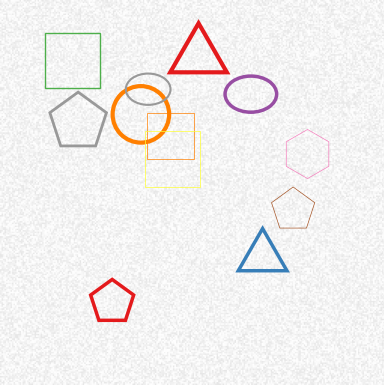[{"shape": "pentagon", "thickness": 2.5, "radius": 0.29, "center": [0.291, 0.215]}, {"shape": "triangle", "thickness": 3, "radius": 0.42, "center": [0.516, 0.855]}, {"shape": "triangle", "thickness": 2.5, "radius": 0.36, "center": [0.682, 0.333]}, {"shape": "square", "thickness": 1, "radius": 0.36, "center": [0.188, 0.842]}, {"shape": "oval", "thickness": 2.5, "radius": 0.34, "center": [0.652, 0.755]}, {"shape": "square", "thickness": 0.5, "radius": 0.3, "center": [0.443, 0.647]}, {"shape": "circle", "thickness": 3, "radius": 0.37, "center": [0.366, 0.703]}, {"shape": "square", "thickness": 0.5, "radius": 0.36, "center": [0.448, 0.586]}, {"shape": "pentagon", "thickness": 0.5, "radius": 0.29, "center": [0.761, 0.455]}, {"shape": "hexagon", "thickness": 0.5, "radius": 0.32, "center": [0.799, 0.6]}, {"shape": "oval", "thickness": 1.5, "radius": 0.29, "center": [0.385, 0.768]}, {"shape": "pentagon", "thickness": 2, "radius": 0.39, "center": [0.203, 0.683]}]